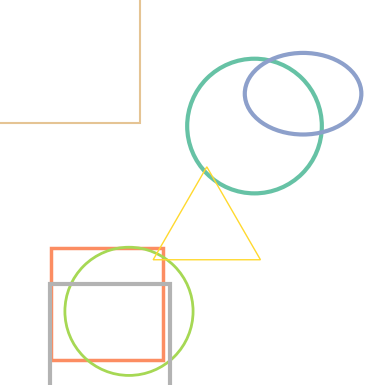[{"shape": "circle", "thickness": 3, "radius": 0.87, "center": [0.661, 0.673]}, {"shape": "square", "thickness": 2.5, "radius": 0.73, "center": [0.279, 0.211]}, {"shape": "oval", "thickness": 3, "radius": 0.76, "center": [0.787, 0.757]}, {"shape": "circle", "thickness": 2, "radius": 0.83, "center": [0.335, 0.191]}, {"shape": "triangle", "thickness": 1, "radius": 0.8, "center": [0.537, 0.406]}, {"shape": "square", "thickness": 1.5, "radius": 0.99, "center": [0.165, 0.878]}, {"shape": "square", "thickness": 3, "radius": 0.78, "center": [0.286, 0.107]}]